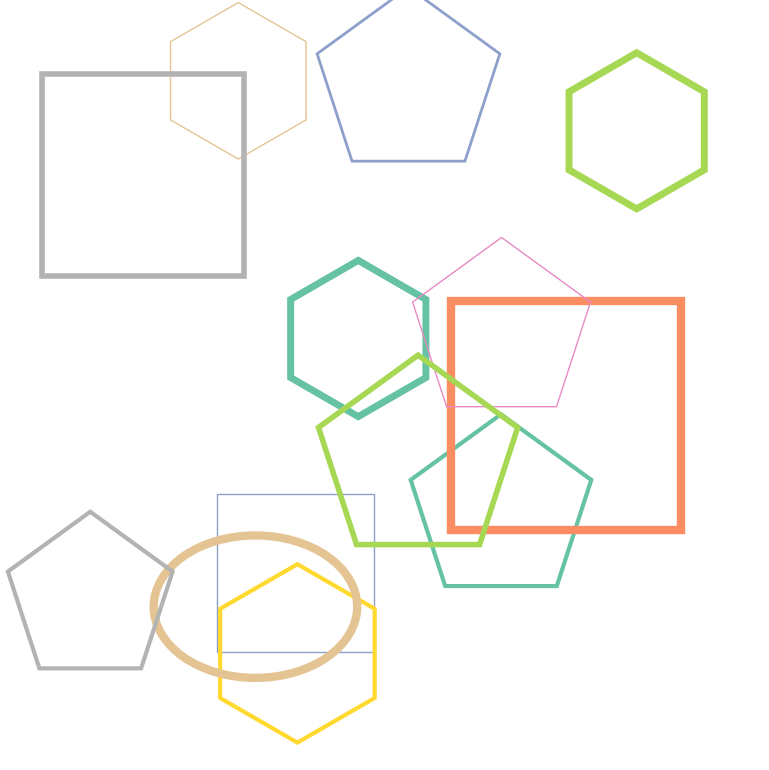[{"shape": "pentagon", "thickness": 1.5, "radius": 0.62, "center": [0.651, 0.339]}, {"shape": "hexagon", "thickness": 2.5, "radius": 0.51, "center": [0.465, 0.56]}, {"shape": "square", "thickness": 3, "radius": 0.74, "center": [0.735, 0.46]}, {"shape": "pentagon", "thickness": 1, "radius": 0.62, "center": [0.53, 0.892]}, {"shape": "square", "thickness": 0.5, "radius": 0.51, "center": [0.384, 0.256]}, {"shape": "pentagon", "thickness": 0.5, "radius": 0.61, "center": [0.651, 0.57]}, {"shape": "pentagon", "thickness": 2, "radius": 0.68, "center": [0.543, 0.403]}, {"shape": "hexagon", "thickness": 2.5, "radius": 0.51, "center": [0.827, 0.83]}, {"shape": "hexagon", "thickness": 1.5, "radius": 0.58, "center": [0.386, 0.151]}, {"shape": "oval", "thickness": 3, "radius": 0.66, "center": [0.332, 0.212]}, {"shape": "hexagon", "thickness": 0.5, "radius": 0.51, "center": [0.309, 0.895]}, {"shape": "square", "thickness": 2, "radius": 0.66, "center": [0.186, 0.773]}, {"shape": "pentagon", "thickness": 1.5, "radius": 0.56, "center": [0.117, 0.223]}]